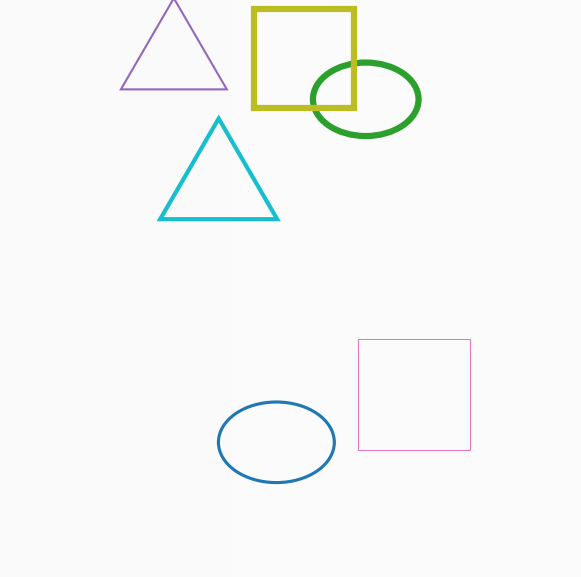[{"shape": "oval", "thickness": 1.5, "radius": 0.5, "center": [0.475, 0.233]}, {"shape": "oval", "thickness": 3, "radius": 0.45, "center": [0.629, 0.827]}, {"shape": "triangle", "thickness": 1, "radius": 0.53, "center": [0.299, 0.897]}, {"shape": "square", "thickness": 0.5, "radius": 0.48, "center": [0.712, 0.316]}, {"shape": "square", "thickness": 3, "radius": 0.43, "center": [0.523, 0.897]}, {"shape": "triangle", "thickness": 2, "radius": 0.58, "center": [0.376, 0.678]}]